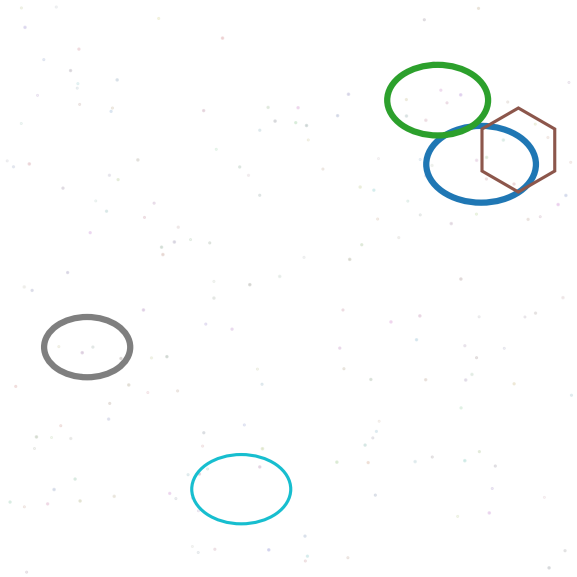[{"shape": "oval", "thickness": 3, "radius": 0.47, "center": [0.833, 0.715]}, {"shape": "oval", "thickness": 3, "radius": 0.44, "center": [0.758, 0.826]}, {"shape": "hexagon", "thickness": 1.5, "radius": 0.36, "center": [0.898, 0.739]}, {"shape": "oval", "thickness": 3, "radius": 0.37, "center": [0.151, 0.398]}, {"shape": "oval", "thickness": 1.5, "radius": 0.43, "center": [0.418, 0.152]}]